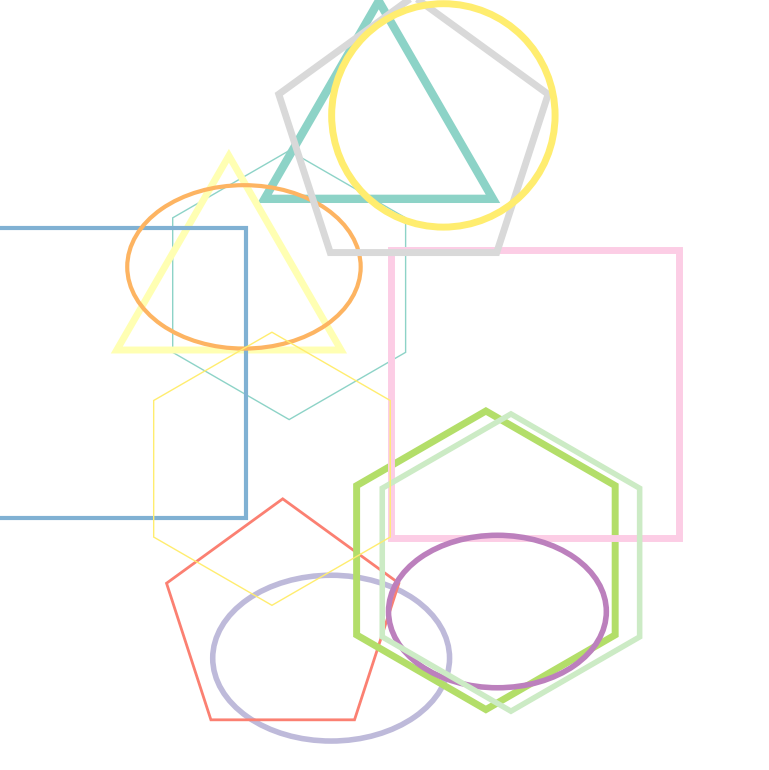[{"shape": "hexagon", "thickness": 0.5, "radius": 0.87, "center": [0.376, 0.63]}, {"shape": "triangle", "thickness": 3, "radius": 0.86, "center": [0.492, 0.827]}, {"shape": "triangle", "thickness": 2.5, "radius": 0.84, "center": [0.297, 0.63]}, {"shape": "oval", "thickness": 2, "radius": 0.77, "center": [0.43, 0.145]}, {"shape": "pentagon", "thickness": 1, "radius": 0.79, "center": [0.367, 0.194]}, {"shape": "square", "thickness": 1.5, "radius": 0.94, "center": [0.131, 0.516]}, {"shape": "oval", "thickness": 1.5, "radius": 0.76, "center": [0.317, 0.653]}, {"shape": "hexagon", "thickness": 2.5, "radius": 0.97, "center": [0.631, 0.272]}, {"shape": "square", "thickness": 2.5, "radius": 0.93, "center": [0.695, 0.488]}, {"shape": "pentagon", "thickness": 2.5, "radius": 0.92, "center": [0.537, 0.821]}, {"shape": "oval", "thickness": 2, "radius": 0.71, "center": [0.646, 0.206]}, {"shape": "hexagon", "thickness": 2, "radius": 0.96, "center": [0.664, 0.269]}, {"shape": "circle", "thickness": 2.5, "radius": 0.73, "center": [0.576, 0.85]}, {"shape": "hexagon", "thickness": 0.5, "radius": 0.89, "center": [0.353, 0.391]}]